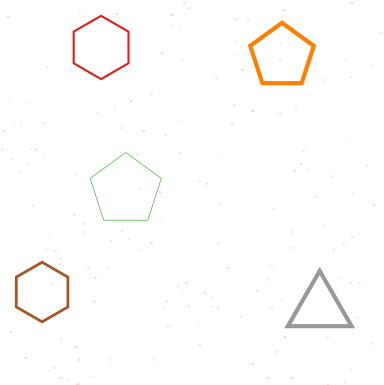[{"shape": "hexagon", "thickness": 1.5, "radius": 0.41, "center": [0.263, 0.877]}, {"shape": "pentagon", "thickness": 0.5, "radius": 0.49, "center": [0.327, 0.507]}, {"shape": "pentagon", "thickness": 3, "radius": 0.43, "center": [0.733, 0.854]}, {"shape": "hexagon", "thickness": 2, "radius": 0.39, "center": [0.109, 0.241]}, {"shape": "triangle", "thickness": 3, "radius": 0.48, "center": [0.83, 0.201]}]